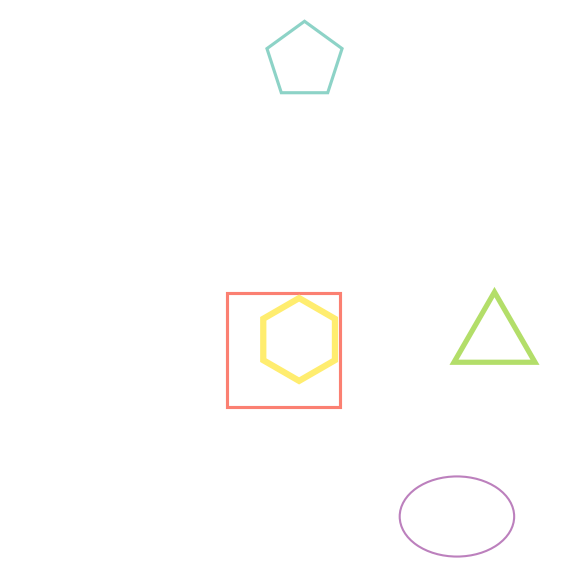[{"shape": "pentagon", "thickness": 1.5, "radius": 0.34, "center": [0.527, 0.894]}, {"shape": "square", "thickness": 1.5, "radius": 0.49, "center": [0.491, 0.393]}, {"shape": "triangle", "thickness": 2.5, "radius": 0.4, "center": [0.856, 0.412]}, {"shape": "oval", "thickness": 1, "radius": 0.5, "center": [0.791, 0.105]}, {"shape": "hexagon", "thickness": 3, "radius": 0.36, "center": [0.518, 0.411]}]